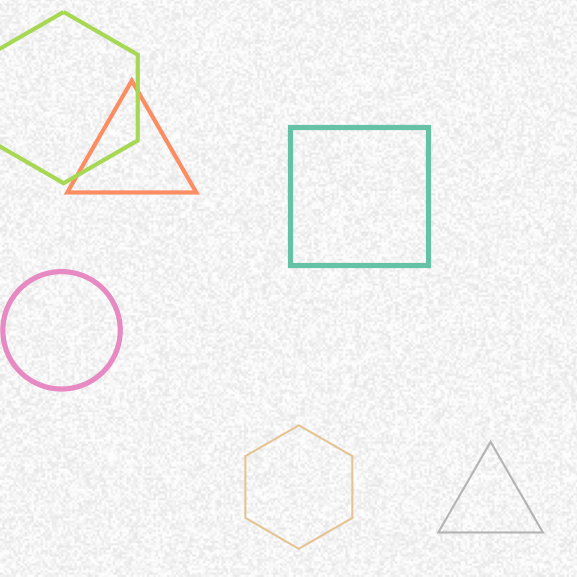[{"shape": "square", "thickness": 2.5, "radius": 0.6, "center": [0.621, 0.659]}, {"shape": "triangle", "thickness": 2, "radius": 0.65, "center": [0.228, 0.73]}, {"shape": "circle", "thickness": 2.5, "radius": 0.51, "center": [0.107, 0.427]}, {"shape": "hexagon", "thickness": 2, "radius": 0.74, "center": [0.11, 0.83]}, {"shape": "hexagon", "thickness": 1, "radius": 0.53, "center": [0.517, 0.156]}, {"shape": "triangle", "thickness": 1, "radius": 0.52, "center": [0.85, 0.129]}]